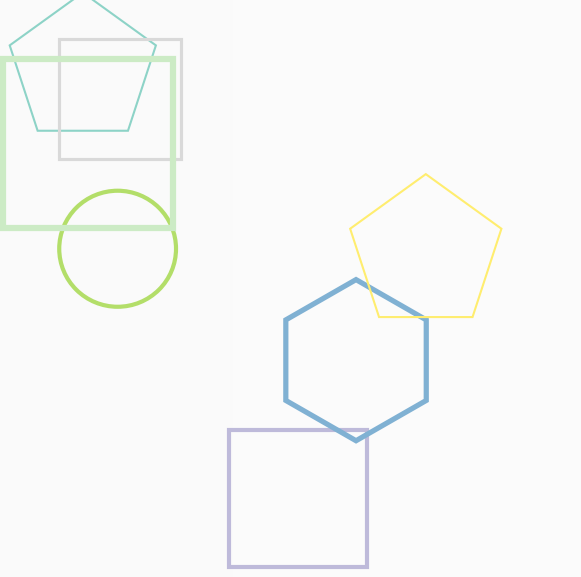[{"shape": "pentagon", "thickness": 1, "radius": 0.66, "center": [0.142, 0.88]}, {"shape": "square", "thickness": 2, "radius": 0.59, "center": [0.512, 0.136]}, {"shape": "hexagon", "thickness": 2.5, "radius": 0.7, "center": [0.613, 0.375]}, {"shape": "circle", "thickness": 2, "radius": 0.5, "center": [0.202, 0.568]}, {"shape": "square", "thickness": 1.5, "radius": 0.52, "center": [0.207, 0.828]}, {"shape": "square", "thickness": 3, "radius": 0.73, "center": [0.151, 0.75]}, {"shape": "pentagon", "thickness": 1, "radius": 0.68, "center": [0.733, 0.561]}]